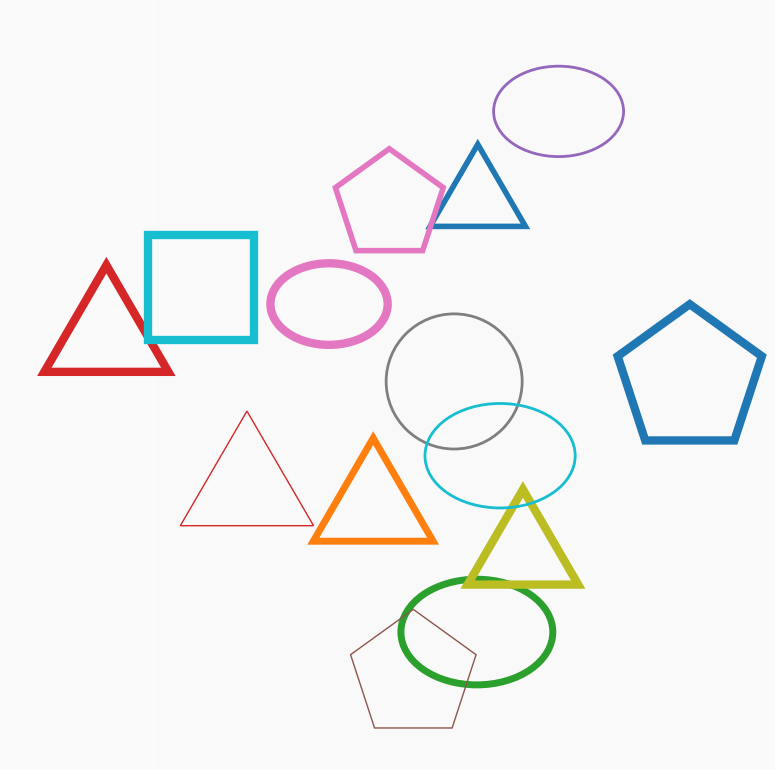[{"shape": "triangle", "thickness": 2, "radius": 0.36, "center": [0.616, 0.742]}, {"shape": "pentagon", "thickness": 3, "radius": 0.49, "center": [0.89, 0.507]}, {"shape": "triangle", "thickness": 2.5, "radius": 0.45, "center": [0.482, 0.342]}, {"shape": "oval", "thickness": 2.5, "radius": 0.49, "center": [0.615, 0.179]}, {"shape": "triangle", "thickness": 3, "radius": 0.46, "center": [0.137, 0.563]}, {"shape": "triangle", "thickness": 0.5, "radius": 0.5, "center": [0.319, 0.367]}, {"shape": "oval", "thickness": 1, "radius": 0.42, "center": [0.721, 0.855]}, {"shape": "pentagon", "thickness": 0.5, "radius": 0.43, "center": [0.533, 0.123]}, {"shape": "oval", "thickness": 3, "radius": 0.38, "center": [0.425, 0.605]}, {"shape": "pentagon", "thickness": 2, "radius": 0.37, "center": [0.502, 0.734]}, {"shape": "circle", "thickness": 1, "radius": 0.44, "center": [0.586, 0.505]}, {"shape": "triangle", "thickness": 3, "radius": 0.41, "center": [0.675, 0.282]}, {"shape": "square", "thickness": 3, "radius": 0.34, "center": [0.259, 0.626]}, {"shape": "oval", "thickness": 1, "radius": 0.48, "center": [0.645, 0.408]}]